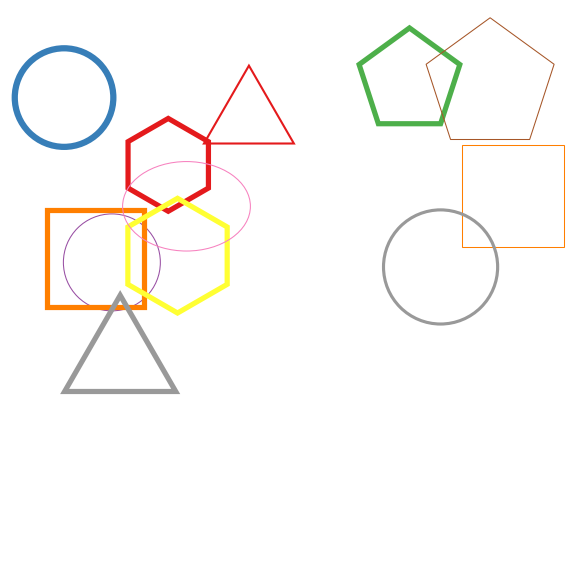[{"shape": "hexagon", "thickness": 2.5, "radius": 0.4, "center": [0.291, 0.714]}, {"shape": "triangle", "thickness": 1, "radius": 0.45, "center": [0.431, 0.796]}, {"shape": "circle", "thickness": 3, "radius": 0.43, "center": [0.111, 0.83]}, {"shape": "pentagon", "thickness": 2.5, "radius": 0.46, "center": [0.709, 0.859]}, {"shape": "circle", "thickness": 0.5, "radius": 0.42, "center": [0.194, 0.545]}, {"shape": "square", "thickness": 0.5, "radius": 0.44, "center": [0.888, 0.66]}, {"shape": "square", "thickness": 2.5, "radius": 0.42, "center": [0.165, 0.552]}, {"shape": "hexagon", "thickness": 2.5, "radius": 0.5, "center": [0.307, 0.556]}, {"shape": "pentagon", "thickness": 0.5, "radius": 0.58, "center": [0.849, 0.852]}, {"shape": "oval", "thickness": 0.5, "radius": 0.55, "center": [0.323, 0.642]}, {"shape": "circle", "thickness": 1.5, "radius": 0.49, "center": [0.763, 0.537]}, {"shape": "triangle", "thickness": 2.5, "radius": 0.56, "center": [0.208, 0.377]}]